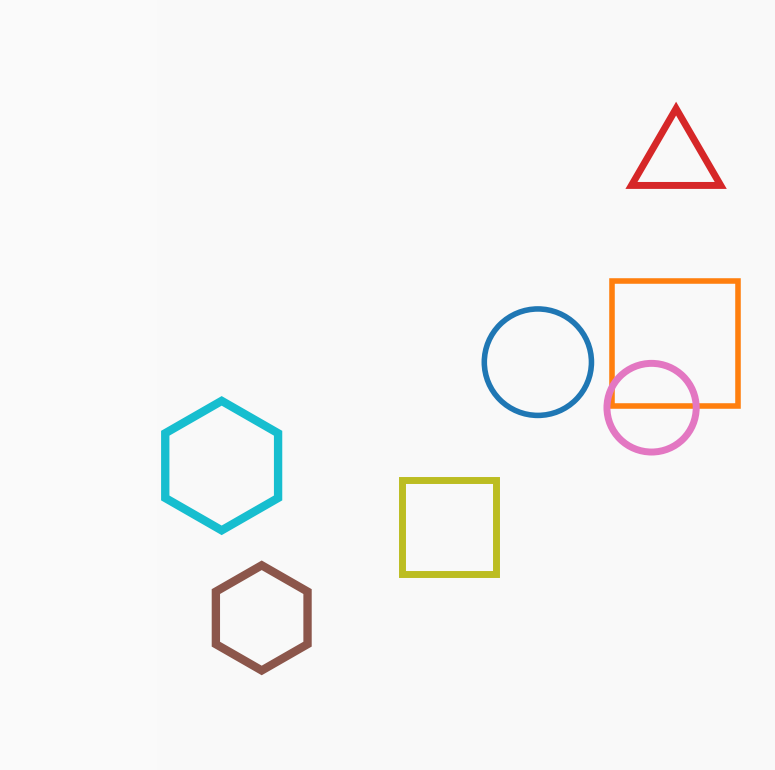[{"shape": "circle", "thickness": 2, "radius": 0.35, "center": [0.694, 0.53]}, {"shape": "square", "thickness": 2, "radius": 0.41, "center": [0.871, 0.554]}, {"shape": "triangle", "thickness": 2.5, "radius": 0.33, "center": [0.872, 0.792]}, {"shape": "hexagon", "thickness": 3, "radius": 0.34, "center": [0.338, 0.198]}, {"shape": "circle", "thickness": 2.5, "radius": 0.29, "center": [0.841, 0.471]}, {"shape": "square", "thickness": 2.5, "radius": 0.3, "center": [0.58, 0.316]}, {"shape": "hexagon", "thickness": 3, "radius": 0.42, "center": [0.286, 0.395]}]